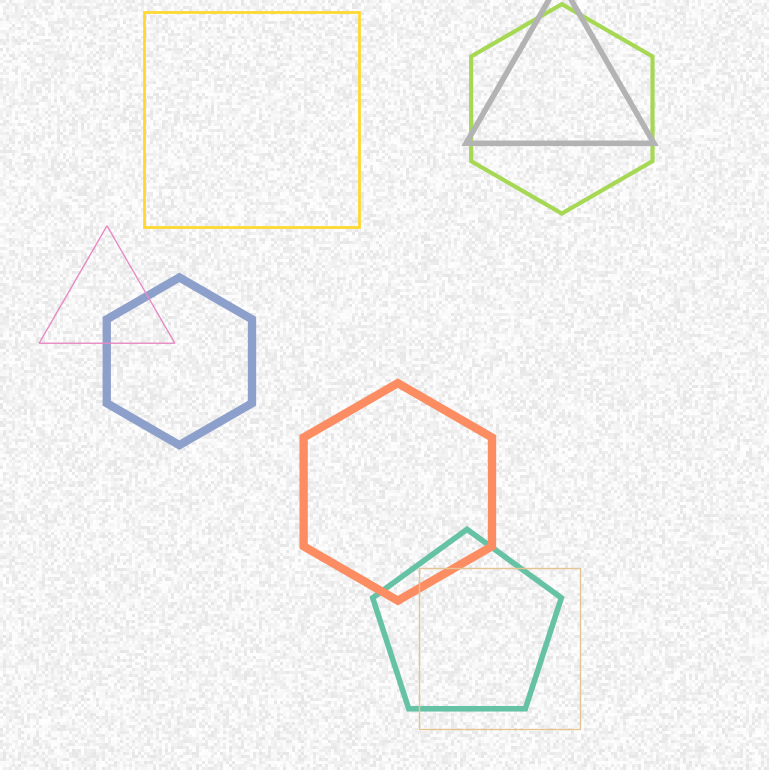[{"shape": "pentagon", "thickness": 2, "radius": 0.64, "center": [0.607, 0.184]}, {"shape": "hexagon", "thickness": 3, "radius": 0.71, "center": [0.517, 0.361]}, {"shape": "hexagon", "thickness": 3, "radius": 0.54, "center": [0.233, 0.531]}, {"shape": "triangle", "thickness": 0.5, "radius": 0.51, "center": [0.139, 0.605]}, {"shape": "hexagon", "thickness": 1.5, "radius": 0.68, "center": [0.73, 0.859]}, {"shape": "square", "thickness": 1, "radius": 0.7, "center": [0.327, 0.845]}, {"shape": "square", "thickness": 0.5, "radius": 0.52, "center": [0.649, 0.158]}, {"shape": "triangle", "thickness": 2, "radius": 0.7, "center": [0.727, 0.884]}]